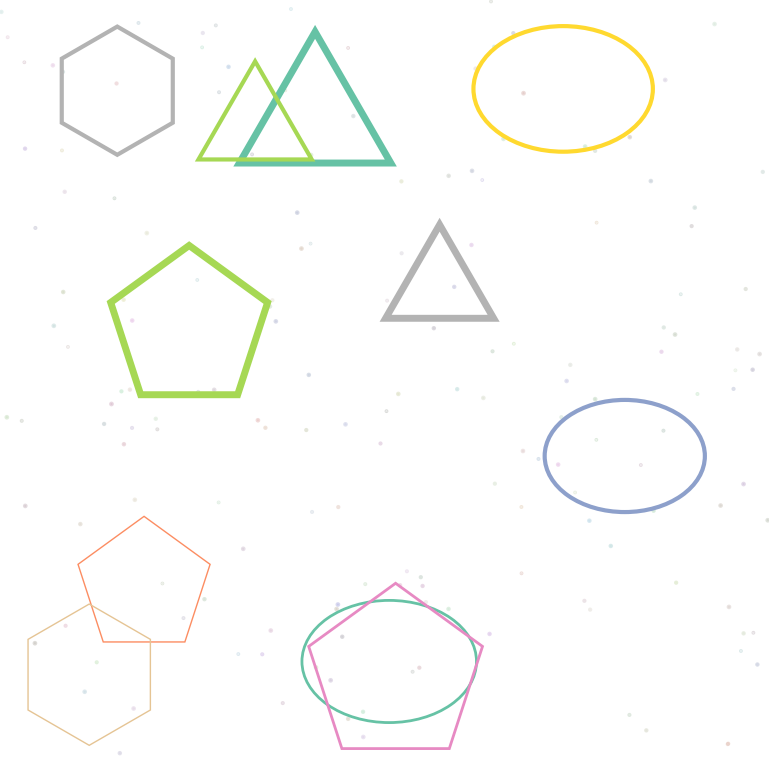[{"shape": "triangle", "thickness": 2.5, "radius": 0.57, "center": [0.409, 0.845]}, {"shape": "oval", "thickness": 1, "radius": 0.57, "center": [0.505, 0.141]}, {"shape": "pentagon", "thickness": 0.5, "radius": 0.45, "center": [0.187, 0.239]}, {"shape": "oval", "thickness": 1.5, "radius": 0.52, "center": [0.811, 0.408]}, {"shape": "pentagon", "thickness": 1, "radius": 0.59, "center": [0.514, 0.124]}, {"shape": "pentagon", "thickness": 2.5, "radius": 0.54, "center": [0.246, 0.574]}, {"shape": "triangle", "thickness": 1.5, "radius": 0.42, "center": [0.331, 0.835]}, {"shape": "oval", "thickness": 1.5, "radius": 0.58, "center": [0.731, 0.885]}, {"shape": "hexagon", "thickness": 0.5, "radius": 0.46, "center": [0.116, 0.124]}, {"shape": "triangle", "thickness": 2.5, "radius": 0.4, "center": [0.571, 0.627]}, {"shape": "hexagon", "thickness": 1.5, "radius": 0.42, "center": [0.152, 0.882]}]